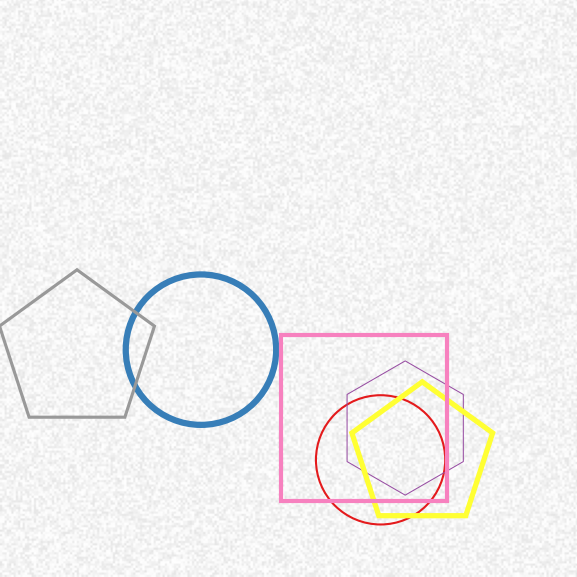[{"shape": "circle", "thickness": 1, "radius": 0.56, "center": [0.659, 0.203]}, {"shape": "circle", "thickness": 3, "radius": 0.65, "center": [0.348, 0.394]}, {"shape": "hexagon", "thickness": 0.5, "radius": 0.58, "center": [0.702, 0.258]}, {"shape": "pentagon", "thickness": 2.5, "radius": 0.64, "center": [0.731, 0.21]}, {"shape": "square", "thickness": 2, "radius": 0.72, "center": [0.631, 0.275]}, {"shape": "pentagon", "thickness": 1.5, "radius": 0.71, "center": [0.133, 0.391]}]